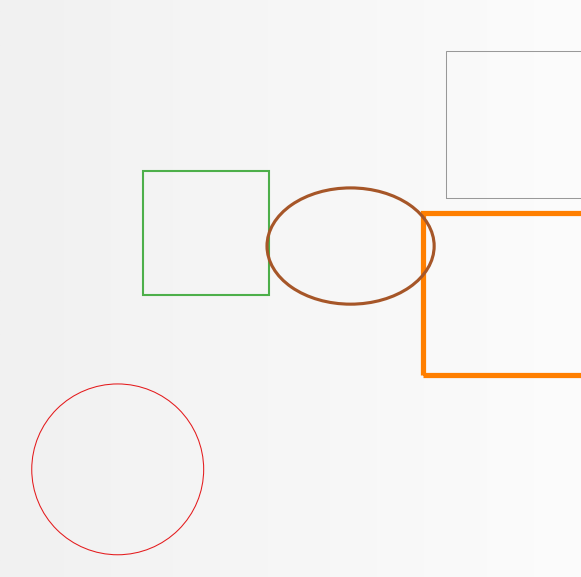[{"shape": "circle", "thickness": 0.5, "radius": 0.74, "center": [0.203, 0.186]}, {"shape": "square", "thickness": 1, "radius": 0.54, "center": [0.355, 0.596]}, {"shape": "square", "thickness": 2.5, "radius": 0.7, "center": [0.868, 0.49]}, {"shape": "oval", "thickness": 1.5, "radius": 0.72, "center": [0.603, 0.573]}, {"shape": "square", "thickness": 0.5, "radius": 0.63, "center": [0.894, 0.783]}]